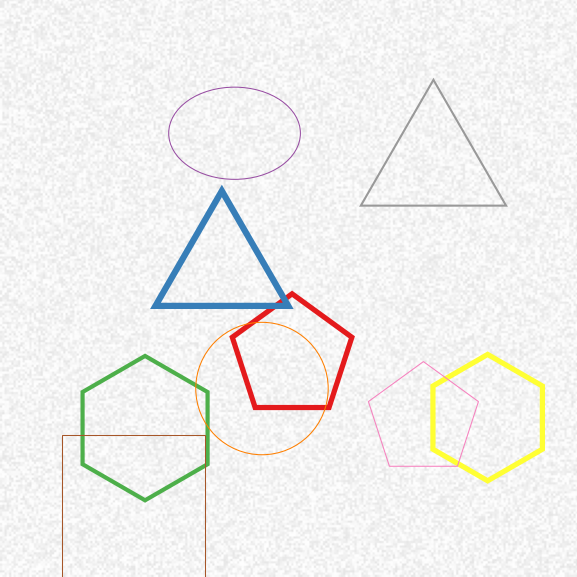[{"shape": "pentagon", "thickness": 2.5, "radius": 0.54, "center": [0.506, 0.382]}, {"shape": "triangle", "thickness": 3, "radius": 0.66, "center": [0.384, 0.536]}, {"shape": "hexagon", "thickness": 2, "radius": 0.62, "center": [0.251, 0.258]}, {"shape": "oval", "thickness": 0.5, "radius": 0.57, "center": [0.406, 0.768]}, {"shape": "circle", "thickness": 0.5, "radius": 0.57, "center": [0.454, 0.326]}, {"shape": "hexagon", "thickness": 2.5, "radius": 0.55, "center": [0.844, 0.276]}, {"shape": "square", "thickness": 0.5, "radius": 0.62, "center": [0.231, 0.122]}, {"shape": "pentagon", "thickness": 0.5, "radius": 0.5, "center": [0.733, 0.273]}, {"shape": "triangle", "thickness": 1, "radius": 0.73, "center": [0.751, 0.716]}]